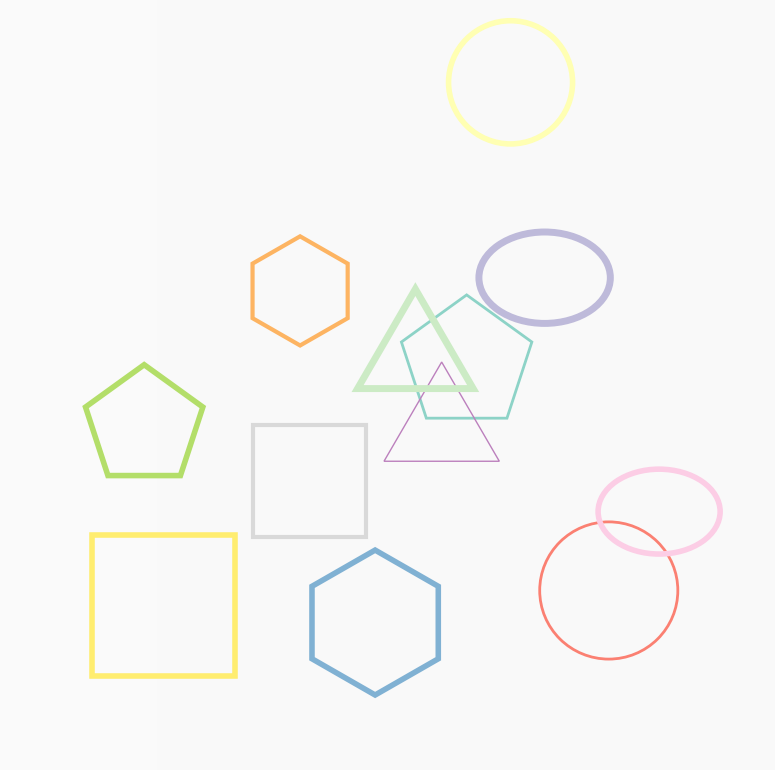[{"shape": "pentagon", "thickness": 1, "radius": 0.44, "center": [0.602, 0.529]}, {"shape": "circle", "thickness": 2, "radius": 0.4, "center": [0.659, 0.893]}, {"shape": "oval", "thickness": 2.5, "radius": 0.42, "center": [0.703, 0.639]}, {"shape": "circle", "thickness": 1, "radius": 0.45, "center": [0.786, 0.233]}, {"shape": "hexagon", "thickness": 2, "radius": 0.47, "center": [0.484, 0.191]}, {"shape": "hexagon", "thickness": 1.5, "radius": 0.35, "center": [0.387, 0.622]}, {"shape": "pentagon", "thickness": 2, "radius": 0.4, "center": [0.186, 0.447]}, {"shape": "oval", "thickness": 2, "radius": 0.39, "center": [0.85, 0.336]}, {"shape": "square", "thickness": 1.5, "radius": 0.36, "center": [0.4, 0.375]}, {"shape": "triangle", "thickness": 0.5, "radius": 0.43, "center": [0.57, 0.444]}, {"shape": "triangle", "thickness": 2.5, "radius": 0.43, "center": [0.536, 0.538]}, {"shape": "square", "thickness": 2, "radius": 0.46, "center": [0.211, 0.214]}]